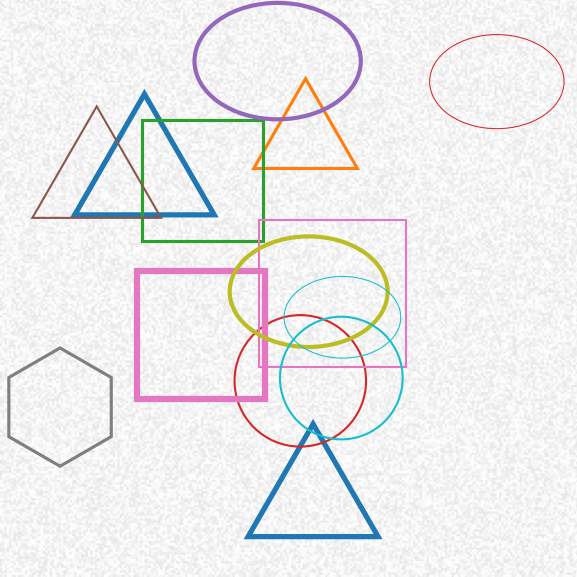[{"shape": "triangle", "thickness": 2.5, "radius": 0.65, "center": [0.542, 0.135]}, {"shape": "triangle", "thickness": 2.5, "radius": 0.7, "center": [0.25, 0.697]}, {"shape": "triangle", "thickness": 1.5, "radius": 0.52, "center": [0.529, 0.759]}, {"shape": "square", "thickness": 1.5, "radius": 0.52, "center": [0.35, 0.687]}, {"shape": "circle", "thickness": 1, "radius": 0.57, "center": [0.52, 0.34]}, {"shape": "oval", "thickness": 0.5, "radius": 0.58, "center": [0.86, 0.858]}, {"shape": "oval", "thickness": 2, "radius": 0.72, "center": [0.481, 0.893]}, {"shape": "triangle", "thickness": 1, "radius": 0.64, "center": [0.167, 0.686]}, {"shape": "square", "thickness": 1, "radius": 0.64, "center": [0.575, 0.492]}, {"shape": "square", "thickness": 3, "radius": 0.55, "center": [0.349, 0.418]}, {"shape": "hexagon", "thickness": 1.5, "radius": 0.51, "center": [0.104, 0.294]}, {"shape": "oval", "thickness": 2, "radius": 0.68, "center": [0.534, 0.494]}, {"shape": "oval", "thickness": 0.5, "radius": 0.5, "center": [0.593, 0.45]}, {"shape": "circle", "thickness": 1, "radius": 0.53, "center": [0.591, 0.345]}]